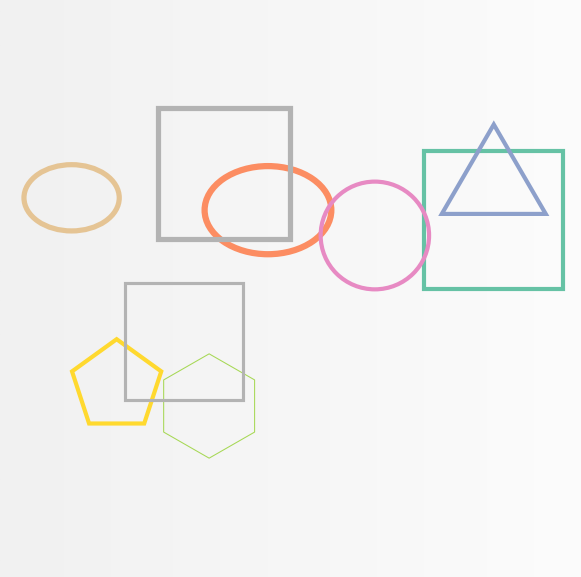[{"shape": "square", "thickness": 2, "radius": 0.6, "center": [0.849, 0.617]}, {"shape": "oval", "thickness": 3, "radius": 0.55, "center": [0.461, 0.635]}, {"shape": "triangle", "thickness": 2, "radius": 0.52, "center": [0.85, 0.68]}, {"shape": "circle", "thickness": 2, "radius": 0.47, "center": [0.645, 0.591]}, {"shape": "hexagon", "thickness": 0.5, "radius": 0.45, "center": [0.36, 0.296]}, {"shape": "pentagon", "thickness": 2, "radius": 0.4, "center": [0.201, 0.331]}, {"shape": "oval", "thickness": 2.5, "radius": 0.41, "center": [0.123, 0.657]}, {"shape": "square", "thickness": 2.5, "radius": 0.57, "center": [0.386, 0.699]}, {"shape": "square", "thickness": 1.5, "radius": 0.51, "center": [0.317, 0.409]}]